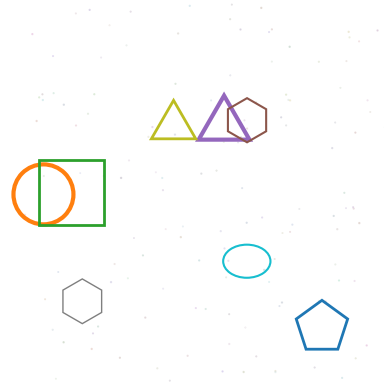[{"shape": "pentagon", "thickness": 2, "radius": 0.35, "center": [0.836, 0.15]}, {"shape": "circle", "thickness": 3, "radius": 0.39, "center": [0.113, 0.495]}, {"shape": "square", "thickness": 2, "radius": 0.42, "center": [0.185, 0.5]}, {"shape": "triangle", "thickness": 3, "radius": 0.38, "center": [0.582, 0.675]}, {"shape": "hexagon", "thickness": 1.5, "radius": 0.29, "center": [0.642, 0.688]}, {"shape": "hexagon", "thickness": 1, "radius": 0.29, "center": [0.214, 0.217]}, {"shape": "triangle", "thickness": 2, "radius": 0.33, "center": [0.451, 0.673]}, {"shape": "oval", "thickness": 1.5, "radius": 0.31, "center": [0.641, 0.322]}]